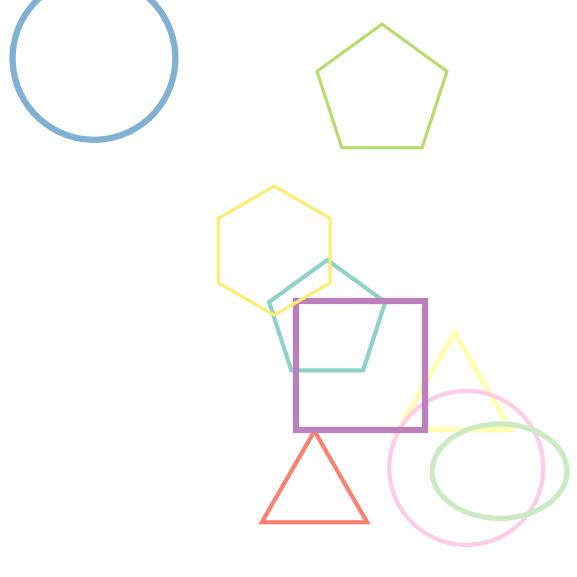[{"shape": "pentagon", "thickness": 2, "radius": 0.53, "center": [0.567, 0.443]}, {"shape": "triangle", "thickness": 2.5, "radius": 0.56, "center": [0.787, 0.311]}, {"shape": "triangle", "thickness": 2, "radius": 0.53, "center": [0.544, 0.147]}, {"shape": "circle", "thickness": 3, "radius": 0.7, "center": [0.163, 0.898]}, {"shape": "pentagon", "thickness": 1.5, "radius": 0.59, "center": [0.661, 0.839]}, {"shape": "circle", "thickness": 2, "radius": 0.67, "center": [0.807, 0.189]}, {"shape": "square", "thickness": 3, "radius": 0.56, "center": [0.624, 0.366]}, {"shape": "oval", "thickness": 2.5, "radius": 0.58, "center": [0.865, 0.183]}, {"shape": "hexagon", "thickness": 1.5, "radius": 0.56, "center": [0.475, 0.565]}]